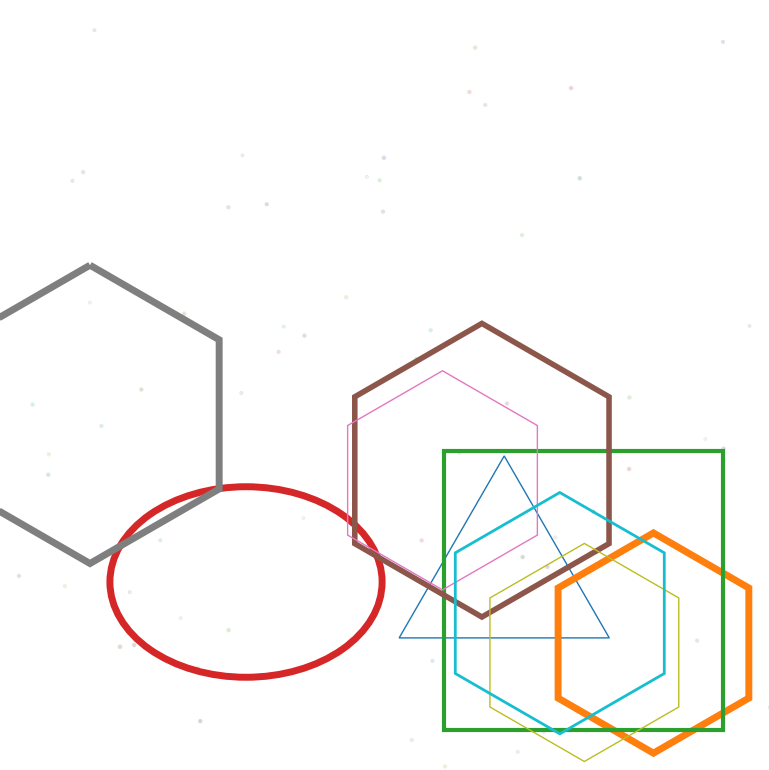[{"shape": "triangle", "thickness": 0.5, "radius": 0.79, "center": [0.655, 0.25]}, {"shape": "hexagon", "thickness": 2.5, "radius": 0.72, "center": [0.849, 0.165]}, {"shape": "square", "thickness": 1.5, "radius": 0.91, "center": [0.758, 0.233]}, {"shape": "oval", "thickness": 2.5, "radius": 0.88, "center": [0.319, 0.244]}, {"shape": "hexagon", "thickness": 2, "radius": 0.95, "center": [0.626, 0.389]}, {"shape": "hexagon", "thickness": 0.5, "radius": 0.71, "center": [0.575, 0.376]}, {"shape": "hexagon", "thickness": 2.5, "radius": 0.97, "center": [0.117, 0.462]}, {"shape": "hexagon", "thickness": 0.5, "radius": 0.71, "center": [0.759, 0.153]}, {"shape": "hexagon", "thickness": 1, "radius": 0.78, "center": [0.727, 0.204]}]